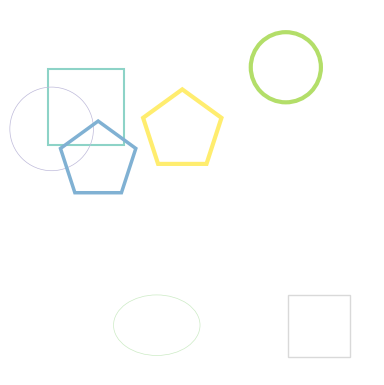[{"shape": "square", "thickness": 1.5, "radius": 0.49, "center": [0.224, 0.721]}, {"shape": "circle", "thickness": 0.5, "radius": 0.54, "center": [0.134, 0.665]}, {"shape": "pentagon", "thickness": 2.5, "radius": 0.51, "center": [0.255, 0.583]}, {"shape": "circle", "thickness": 3, "radius": 0.46, "center": [0.742, 0.825]}, {"shape": "square", "thickness": 1, "radius": 0.4, "center": [0.828, 0.154]}, {"shape": "oval", "thickness": 0.5, "radius": 0.56, "center": [0.407, 0.155]}, {"shape": "pentagon", "thickness": 3, "radius": 0.54, "center": [0.473, 0.661]}]